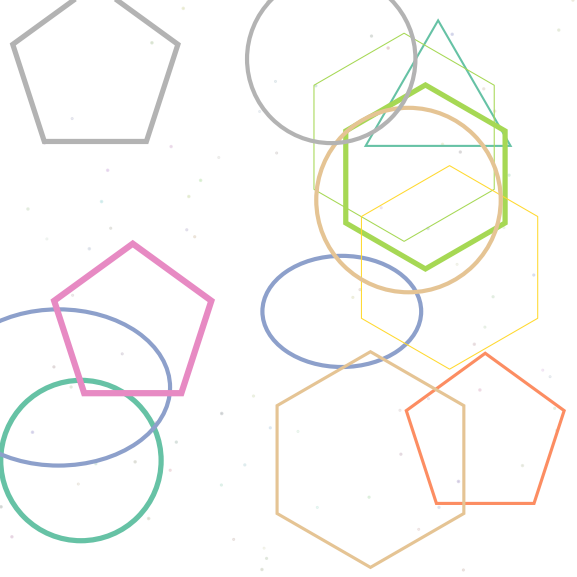[{"shape": "triangle", "thickness": 1, "radius": 0.72, "center": [0.759, 0.819]}, {"shape": "circle", "thickness": 2.5, "radius": 0.69, "center": [0.14, 0.202]}, {"shape": "pentagon", "thickness": 1.5, "radius": 0.72, "center": [0.84, 0.244]}, {"shape": "oval", "thickness": 2, "radius": 0.69, "center": [0.592, 0.46]}, {"shape": "oval", "thickness": 2, "radius": 0.97, "center": [0.101, 0.328]}, {"shape": "pentagon", "thickness": 3, "radius": 0.72, "center": [0.23, 0.434]}, {"shape": "hexagon", "thickness": 2.5, "radius": 0.8, "center": [0.737, 0.693]}, {"shape": "hexagon", "thickness": 0.5, "radius": 0.9, "center": [0.7, 0.761]}, {"shape": "hexagon", "thickness": 0.5, "radius": 0.88, "center": [0.778, 0.536]}, {"shape": "circle", "thickness": 2, "radius": 0.8, "center": [0.707, 0.653]}, {"shape": "hexagon", "thickness": 1.5, "radius": 0.93, "center": [0.641, 0.203]}, {"shape": "circle", "thickness": 2, "radius": 0.73, "center": [0.574, 0.897]}, {"shape": "pentagon", "thickness": 2.5, "radius": 0.75, "center": [0.165, 0.876]}]